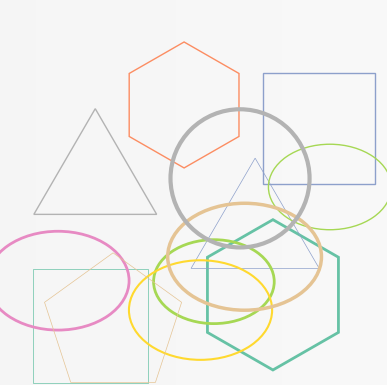[{"shape": "hexagon", "thickness": 2, "radius": 0.98, "center": [0.704, 0.234]}, {"shape": "square", "thickness": 0.5, "radius": 0.74, "center": [0.234, 0.153]}, {"shape": "hexagon", "thickness": 1, "radius": 0.82, "center": [0.475, 0.727]}, {"shape": "triangle", "thickness": 0.5, "radius": 0.95, "center": [0.658, 0.398]}, {"shape": "square", "thickness": 1, "radius": 0.72, "center": [0.824, 0.666]}, {"shape": "oval", "thickness": 2, "radius": 0.92, "center": [0.15, 0.271]}, {"shape": "oval", "thickness": 1, "radius": 0.79, "center": [0.851, 0.514]}, {"shape": "oval", "thickness": 2, "radius": 0.78, "center": [0.552, 0.268]}, {"shape": "oval", "thickness": 1.5, "radius": 0.92, "center": [0.517, 0.195]}, {"shape": "pentagon", "thickness": 0.5, "radius": 0.93, "center": [0.292, 0.157]}, {"shape": "oval", "thickness": 2.5, "radius": 0.99, "center": [0.631, 0.333]}, {"shape": "circle", "thickness": 3, "radius": 0.9, "center": [0.619, 0.537]}, {"shape": "triangle", "thickness": 1, "radius": 0.92, "center": [0.246, 0.535]}]